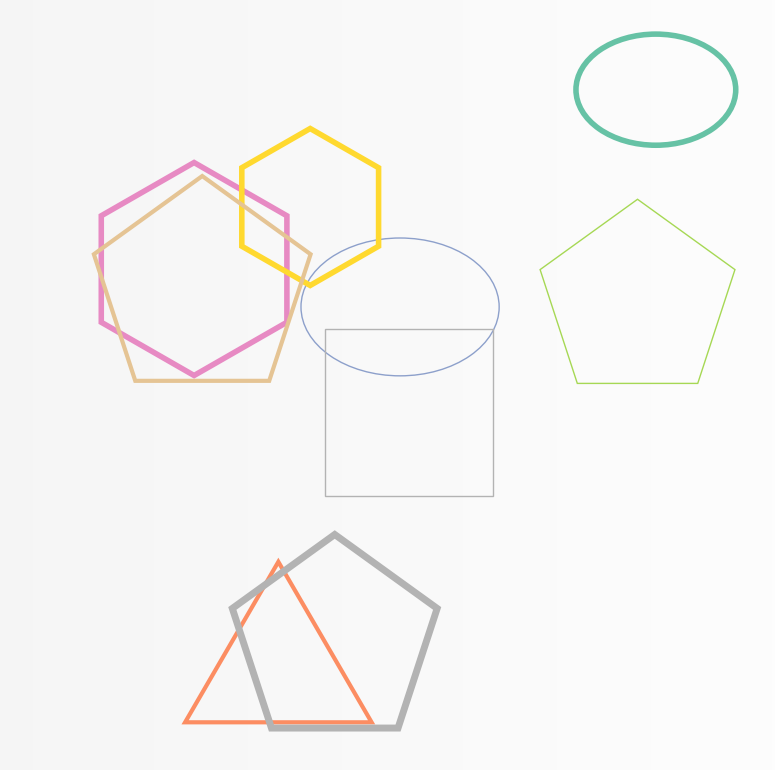[{"shape": "oval", "thickness": 2, "radius": 0.52, "center": [0.846, 0.884]}, {"shape": "triangle", "thickness": 1.5, "radius": 0.69, "center": [0.359, 0.131]}, {"shape": "oval", "thickness": 0.5, "radius": 0.64, "center": [0.516, 0.601]}, {"shape": "hexagon", "thickness": 2, "radius": 0.69, "center": [0.25, 0.651]}, {"shape": "pentagon", "thickness": 0.5, "radius": 0.66, "center": [0.823, 0.609]}, {"shape": "hexagon", "thickness": 2, "radius": 0.51, "center": [0.4, 0.731]}, {"shape": "pentagon", "thickness": 1.5, "radius": 0.74, "center": [0.261, 0.624]}, {"shape": "pentagon", "thickness": 2.5, "radius": 0.69, "center": [0.432, 0.167]}, {"shape": "square", "thickness": 0.5, "radius": 0.54, "center": [0.528, 0.464]}]